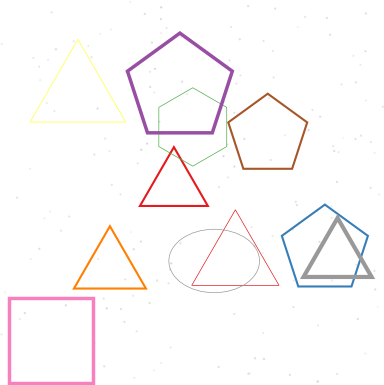[{"shape": "triangle", "thickness": 1.5, "radius": 0.51, "center": [0.452, 0.516]}, {"shape": "triangle", "thickness": 0.5, "radius": 0.65, "center": [0.611, 0.324]}, {"shape": "pentagon", "thickness": 1.5, "radius": 0.59, "center": [0.844, 0.351]}, {"shape": "hexagon", "thickness": 0.5, "radius": 0.51, "center": [0.501, 0.67]}, {"shape": "pentagon", "thickness": 2.5, "radius": 0.72, "center": [0.467, 0.771]}, {"shape": "triangle", "thickness": 1.5, "radius": 0.54, "center": [0.286, 0.305]}, {"shape": "triangle", "thickness": 0.5, "radius": 0.72, "center": [0.202, 0.755]}, {"shape": "pentagon", "thickness": 1.5, "radius": 0.54, "center": [0.695, 0.649]}, {"shape": "square", "thickness": 2.5, "radius": 0.55, "center": [0.132, 0.116]}, {"shape": "triangle", "thickness": 3, "radius": 0.51, "center": [0.877, 0.332]}, {"shape": "oval", "thickness": 0.5, "radius": 0.59, "center": [0.556, 0.322]}]